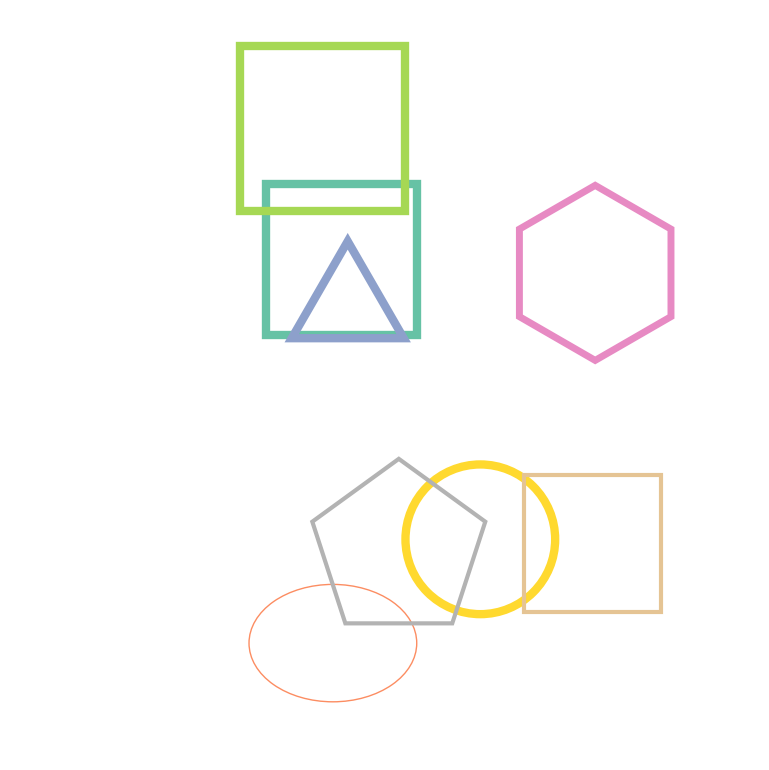[{"shape": "square", "thickness": 3, "radius": 0.49, "center": [0.444, 0.663]}, {"shape": "oval", "thickness": 0.5, "radius": 0.54, "center": [0.432, 0.165]}, {"shape": "triangle", "thickness": 3, "radius": 0.42, "center": [0.452, 0.603]}, {"shape": "hexagon", "thickness": 2.5, "radius": 0.57, "center": [0.773, 0.646]}, {"shape": "square", "thickness": 3, "radius": 0.53, "center": [0.419, 0.833]}, {"shape": "circle", "thickness": 3, "radius": 0.49, "center": [0.624, 0.3]}, {"shape": "square", "thickness": 1.5, "radius": 0.44, "center": [0.769, 0.294]}, {"shape": "pentagon", "thickness": 1.5, "radius": 0.59, "center": [0.518, 0.286]}]